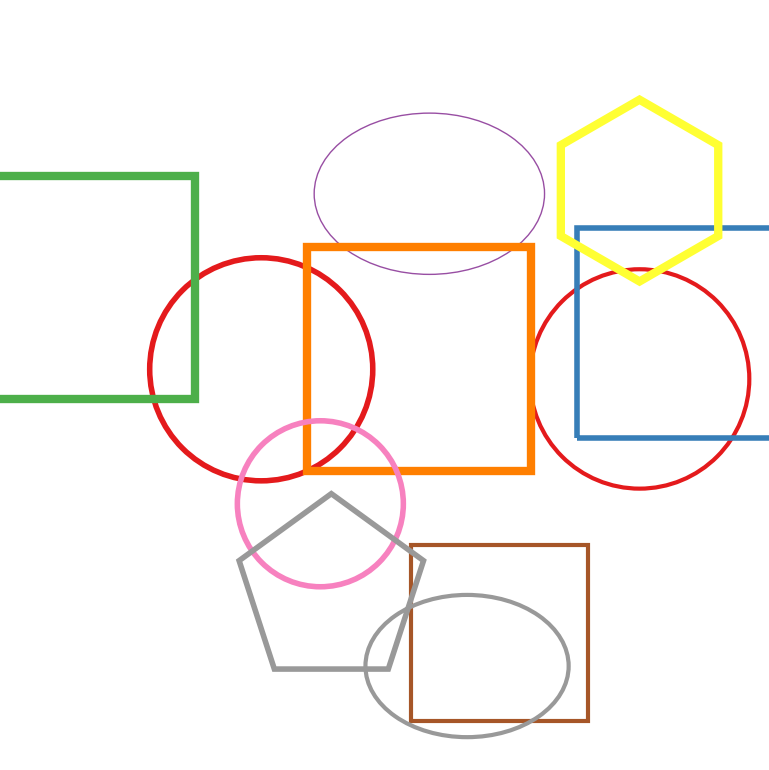[{"shape": "circle", "thickness": 1.5, "radius": 0.71, "center": [0.831, 0.508]}, {"shape": "circle", "thickness": 2, "radius": 0.72, "center": [0.339, 0.52]}, {"shape": "square", "thickness": 2, "radius": 0.68, "center": [0.886, 0.568]}, {"shape": "square", "thickness": 3, "radius": 0.72, "center": [0.108, 0.627]}, {"shape": "oval", "thickness": 0.5, "radius": 0.75, "center": [0.558, 0.748]}, {"shape": "square", "thickness": 3, "radius": 0.73, "center": [0.544, 0.534]}, {"shape": "hexagon", "thickness": 3, "radius": 0.59, "center": [0.831, 0.752]}, {"shape": "square", "thickness": 1.5, "radius": 0.57, "center": [0.648, 0.178]}, {"shape": "circle", "thickness": 2, "radius": 0.54, "center": [0.416, 0.346]}, {"shape": "pentagon", "thickness": 2, "radius": 0.63, "center": [0.43, 0.233]}, {"shape": "oval", "thickness": 1.5, "radius": 0.66, "center": [0.607, 0.135]}]